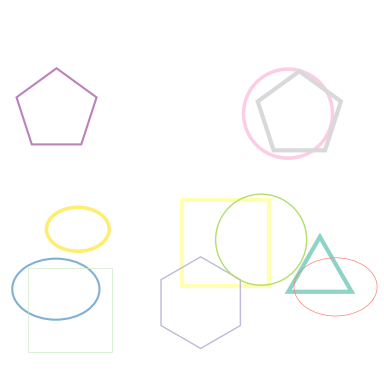[{"shape": "triangle", "thickness": 3, "radius": 0.48, "center": [0.831, 0.29]}, {"shape": "square", "thickness": 3, "radius": 0.56, "center": [0.586, 0.368]}, {"shape": "hexagon", "thickness": 1, "radius": 0.59, "center": [0.521, 0.214]}, {"shape": "oval", "thickness": 0.5, "radius": 0.54, "center": [0.872, 0.255]}, {"shape": "oval", "thickness": 1.5, "radius": 0.57, "center": [0.145, 0.249]}, {"shape": "circle", "thickness": 1, "radius": 0.59, "center": [0.678, 0.377]}, {"shape": "circle", "thickness": 2.5, "radius": 0.58, "center": [0.748, 0.705]}, {"shape": "pentagon", "thickness": 3, "radius": 0.57, "center": [0.778, 0.701]}, {"shape": "pentagon", "thickness": 1.5, "radius": 0.55, "center": [0.147, 0.713]}, {"shape": "square", "thickness": 0.5, "radius": 0.55, "center": [0.183, 0.196]}, {"shape": "oval", "thickness": 2.5, "radius": 0.41, "center": [0.202, 0.405]}]